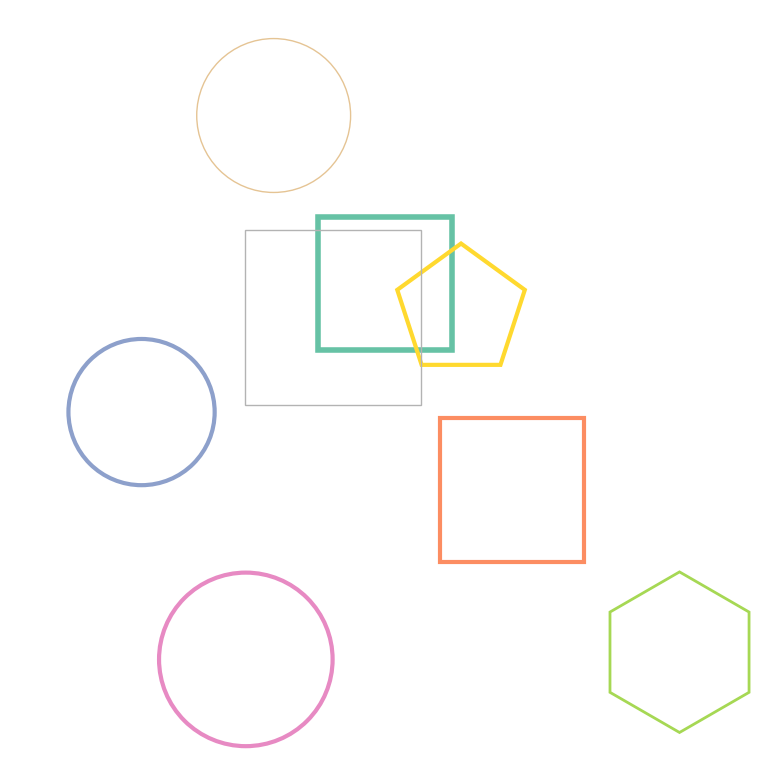[{"shape": "square", "thickness": 2, "radius": 0.43, "center": [0.5, 0.632]}, {"shape": "square", "thickness": 1.5, "radius": 0.47, "center": [0.665, 0.363]}, {"shape": "circle", "thickness": 1.5, "radius": 0.47, "center": [0.184, 0.465]}, {"shape": "circle", "thickness": 1.5, "radius": 0.56, "center": [0.319, 0.144]}, {"shape": "hexagon", "thickness": 1, "radius": 0.52, "center": [0.882, 0.153]}, {"shape": "pentagon", "thickness": 1.5, "radius": 0.44, "center": [0.599, 0.597]}, {"shape": "circle", "thickness": 0.5, "radius": 0.5, "center": [0.355, 0.85]}, {"shape": "square", "thickness": 0.5, "radius": 0.57, "center": [0.432, 0.588]}]